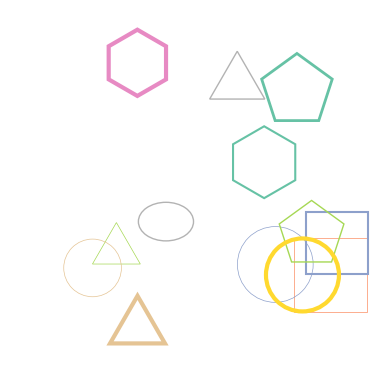[{"shape": "hexagon", "thickness": 1.5, "radius": 0.47, "center": [0.686, 0.579]}, {"shape": "pentagon", "thickness": 2, "radius": 0.48, "center": [0.771, 0.765]}, {"shape": "square", "thickness": 0.5, "radius": 0.48, "center": [0.858, 0.286]}, {"shape": "square", "thickness": 1.5, "radius": 0.4, "center": [0.875, 0.369]}, {"shape": "circle", "thickness": 0.5, "radius": 0.49, "center": [0.715, 0.313]}, {"shape": "hexagon", "thickness": 3, "radius": 0.43, "center": [0.357, 0.837]}, {"shape": "triangle", "thickness": 0.5, "radius": 0.36, "center": [0.302, 0.35]}, {"shape": "pentagon", "thickness": 1, "radius": 0.44, "center": [0.809, 0.391]}, {"shape": "circle", "thickness": 3, "radius": 0.47, "center": [0.786, 0.286]}, {"shape": "circle", "thickness": 0.5, "radius": 0.37, "center": [0.24, 0.304]}, {"shape": "triangle", "thickness": 3, "radius": 0.41, "center": [0.357, 0.149]}, {"shape": "triangle", "thickness": 1, "radius": 0.41, "center": [0.616, 0.784]}, {"shape": "oval", "thickness": 1, "radius": 0.36, "center": [0.431, 0.424]}]